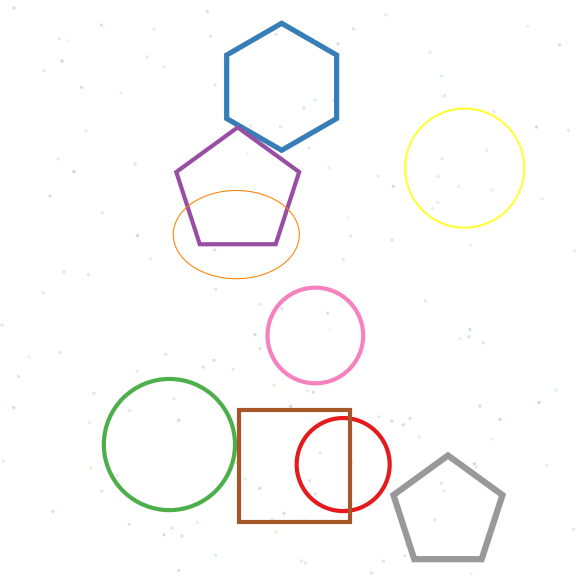[{"shape": "circle", "thickness": 2, "radius": 0.4, "center": [0.594, 0.195]}, {"shape": "hexagon", "thickness": 2.5, "radius": 0.55, "center": [0.488, 0.849]}, {"shape": "circle", "thickness": 2, "radius": 0.57, "center": [0.293, 0.229]}, {"shape": "pentagon", "thickness": 2, "radius": 0.56, "center": [0.412, 0.667]}, {"shape": "oval", "thickness": 0.5, "radius": 0.55, "center": [0.409, 0.593]}, {"shape": "circle", "thickness": 1, "radius": 0.52, "center": [0.805, 0.708]}, {"shape": "square", "thickness": 2, "radius": 0.48, "center": [0.51, 0.192]}, {"shape": "circle", "thickness": 2, "radius": 0.41, "center": [0.546, 0.418]}, {"shape": "pentagon", "thickness": 3, "radius": 0.5, "center": [0.776, 0.111]}]